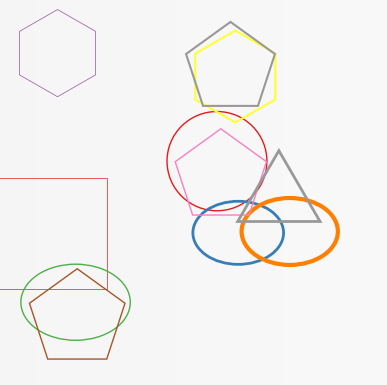[{"shape": "circle", "thickness": 1, "radius": 0.64, "center": [0.56, 0.581]}, {"shape": "square", "thickness": 0.5, "radius": 0.72, "center": [0.13, 0.393]}, {"shape": "oval", "thickness": 2, "radius": 0.59, "center": [0.615, 0.395]}, {"shape": "oval", "thickness": 1, "radius": 0.71, "center": [0.195, 0.215]}, {"shape": "hexagon", "thickness": 0.5, "radius": 0.57, "center": [0.148, 0.862]}, {"shape": "oval", "thickness": 3, "radius": 0.62, "center": [0.748, 0.399]}, {"shape": "hexagon", "thickness": 1.5, "radius": 0.6, "center": [0.607, 0.801]}, {"shape": "pentagon", "thickness": 1, "radius": 0.65, "center": [0.199, 0.172]}, {"shape": "pentagon", "thickness": 1, "radius": 0.62, "center": [0.57, 0.542]}, {"shape": "pentagon", "thickness": 1.5, "radius": 0.6, "center": [0.595, 0.822]}, {"shape": "triangle", "thickness": 2, "radius": 0.61, "center": [0.72, 0.486]}]